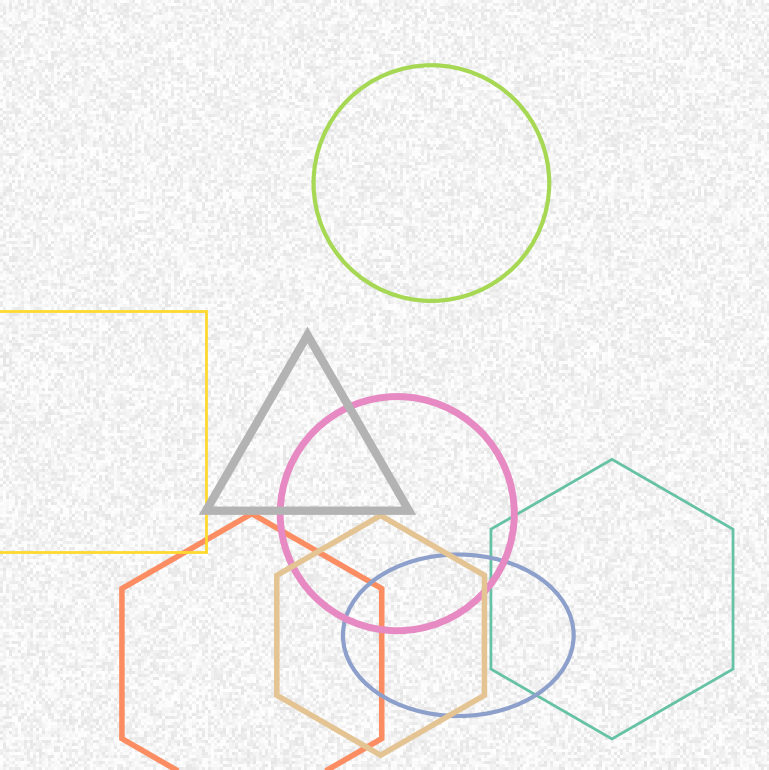[{"shape": "hexagon", "thickness": 1, "radius": 0.91, "center": [0.795, 0.222]}, {"shape": "hexagon", "thickness": 2, "radius": 0.97, "center": [0.327, 0.138]}, {"shape": "oval", "thickness": 1.5, "radius": 0.75, "center": [0.595, 0.175]}, {"shape": "circle", "thickness": 2.5, "radius": 0.76, "center": [0.516, 0.333]}, {"shape": "circle", "thickness": 1.5, "radius": 0.77, "center": [0.56, 0.762]}, {"shape": "square", "thickness": 1, "radius": 0.78, "center": [0.111, 0.44]}, {"shape": "hexagon", "thickness": 2, "radius": 0.78, "center": [0.494, 0.175]}, {"shape": "triangle", "thickness": 3, "radius": 0.76, "center": [0.399, 0.413]}]